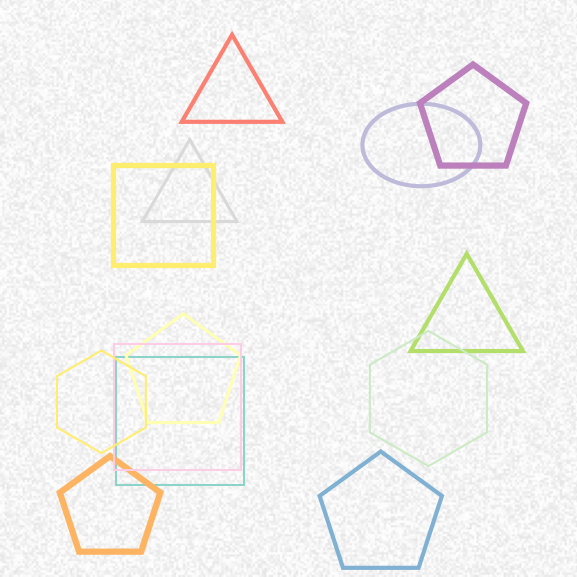[{"shape": "square", "thickness": 1, "radius": 0.55, "center": [0.312, 0.27]}, {"shape": "pentagon", "thickness": 1.5, "radius": 0.52, "center": [0.317, 0.352]}, {"shape": "oval", "thickness": 2, "radius": 0.51, "center": [0.73, 0.748]}, {"shape": "triangle", "thickness": 2, "radius": 0.5, "center": [0.402, 0.838]}, {"shape": "pentagon", "thickness": 2, "radius": 0.56, "center": [0.659, 0.106]}, {"shape": "pentagon", "thickness": 3, "radius": 0.46, "center": [0.191, 0.118]}, {"shape": "triangle", "thickness": 2, "radius": 0.56, "center": [0.808, 0.447]}, {"shape": "square", "thickness": 1, "radius": 0.55, "center": [0.307, 0.294]}, {"shape": "triangle", "thickness": 1.5, "radius": 0.47, "center": [0.328, 0.663]}, {"shape": "pentagon", "thickness": 3, "radius": 0.48, "center": [0.819, 0.791]}, {"shape": "hexagon", "thickness": 1, "radius": 0.59, "center": [0.742, 0.309]}, {"shape": "square", "thickness": 2.5, "radius": 0.43, "center": [0.282, 0.626]}, {"shape": "hexagon", "thickness": 1, "radius": 0.44, "center": [0.176, 0.303]}]